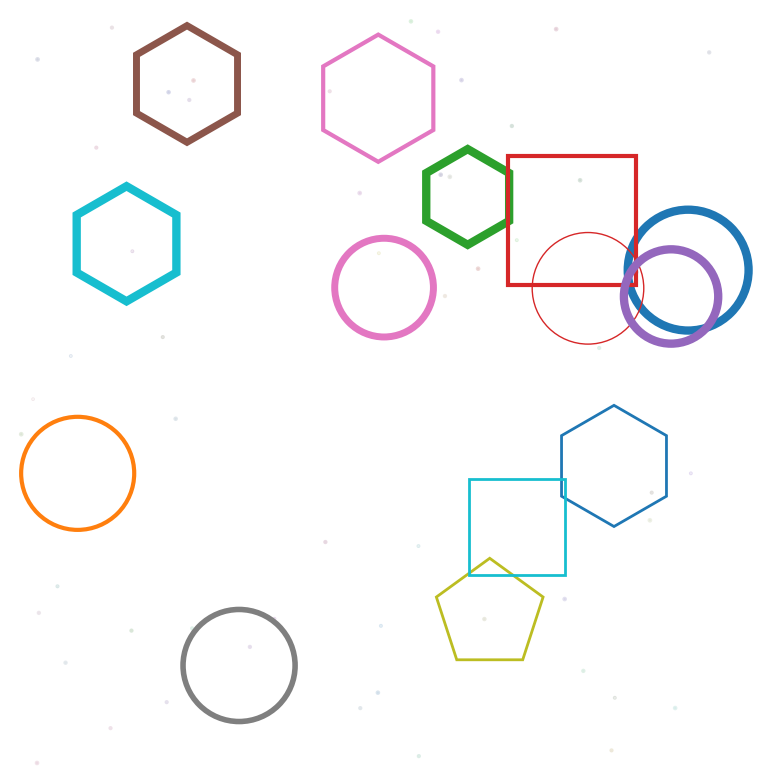[{"shape": "hexagon", "thickness": 1, "radius": 0.39, "center": [0.797, 0.395]}, {"shape": "circle", "thickness": 3, "radius": 0.39, "center": [0.894, 0.649]}, {"shape": "circle", "thickness": 1.5, "radius": 0.37, "center": [0.101, 0.385]}, {"shape": "hexagon", "thickness": 3, "radius": 0.31, "center": [0.607, 0.744]}, {"shape": "circle", "thickness": 0.5, "radius": 0.36, "center": [0.764, 0.626]}, {"shape": "square", "thickness": 1.5, "radius": 0.42, "center": [0.743, 0.714]}, {"shape": "circle", "thickness": 3, "radius": 0.31, "center": [0.872, 0.615]}, {"shape": "hexagon", "thickness": 2.5, "radius": 0.38, "center": [0.243, 0.891]}, {"shape": "hexagon", "thickness": 1.5, "radius": 0.41, "center": [0.491, 0.872]}, {"shape": "circle", "thickness": 2.5, "radius": 0.32, "center": [0.499, 0.626]}, {"shape": "circle", "thickness": 2, "radius": 0.36, "center": [0.31, 0.136]}, {"shape": "pentagon", "thickness": 1, "radius": 0.36, "center": [0.636, 0.202]}, {"shape": "square", "thickness": 1, "radius": 0.31, "center": [0.671, 0.316]}, {"shape": "hexagon", "thickness": 3, "radius": 0.37, "center": [0.164, 0.683]}]